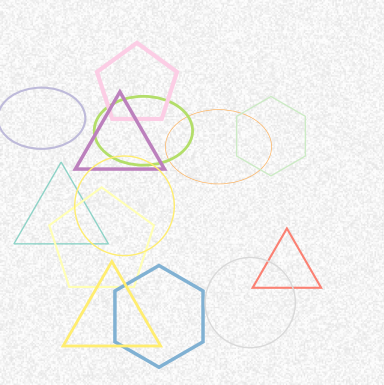[{"shape": "triangle", "thickness": 1, "radius": 0.71, "center": [0.159, 0.437]}, {"shape": "pentagon", "thickness": 1.5, "radius": 0.71, "center": [0.264, 0.37]}, {"shape": "oval", "thickness": 1.5, "radius": 0.57, "center": [0.108, 0.693]}, {"shape": "triangle", "thickness": 1.5, "radius": 0.51, "center": [0.745, 0.304]}, {"shape": "hexagon", "thickness": 2.5, "radius": 0.66, "center": [0.413, 0.178]}, {"shape": "oval", "thickness": 0.5, "radius": 0.69, "center": [0.567, 0.619]}, {"shape": "oval", "thickness": 2, "radius": 0.64, "center": [0.372, 0.66]}, {"shape": "pentagon", "thickness": 3, "radius": 0.55, "center": [0.356, 0.779]}, {"shape": "circle", "thickness": 1, "radius": 0.59, "center": [0.65, 0.214]}, {"shape": "triangle", "thickness": 2.5, "radius": 0.67, "center": [0.311, 0.628]}, {"shape": "hexagon", "thickness": 1, "radius": 0.52, "center": [0.704, 0.646]}, {"shape": "circle", "thickness": 1, "radius": 0.65, "center": [0.323, 0.465]}, {"shape": "triangle", "thickness": 2, "radius": 0.73, "center": [0.291, 0.174]}]